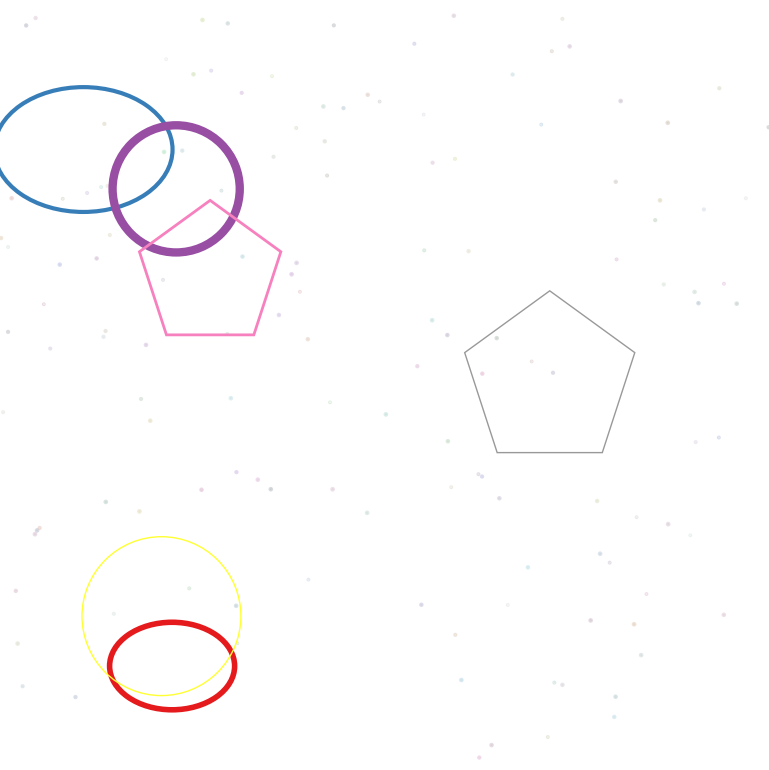[{"shape": "oval", "thickness": 2, "radius": 0.41, "center": [0.224, 0.135]}, {"shape": "oval", "thickness": 1.5, "radius": 0.58, "center": [0.108, 0.806]}, {"shape": "circle", "thickness": 3, "radius": 0.41, "center": [0.229, 0.755]}, {"shape": "circle", "thickness": 0.5, "radius": 0.52, "center": [0.21, 0.2]}, {"shape": "pentagon", "thickness": 1, "radius": 0.48, "center": [0.273, 0.643]}, {"shape": "pentagon", "thickness": 0.5, "radius": 0.58, "center": [0.714, 0.506]}]